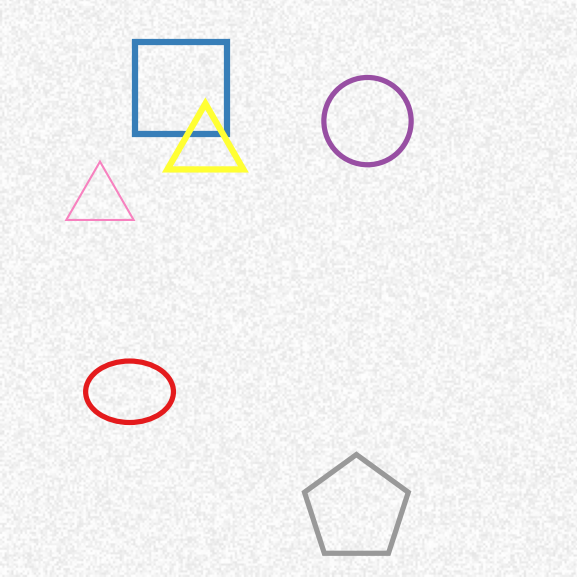[{"shape": "oval", "thickness": 2.5, "radius": 0.38, "center": [0.224, 0.321]}, {"shape": "square", "thickness": 3, "radius": 0.39, "center": [0.313, 0.847]}, {"shape": "circle", "thickness": 2.5, "radius": 0.38, "center": [0.636, 0.789]}, {"shape": "triangle", "thickness": 3, "radius": 0.38, "center": [0.356, 0.744]}, {"shape": "triangle", "thickness": 1, "radius": 0.34, "center": [0.173, 0.652]}, {"shape": "pentagon", "thickness": 2.5, "radius": 0.47, "center": [0.617, 0.118]}]